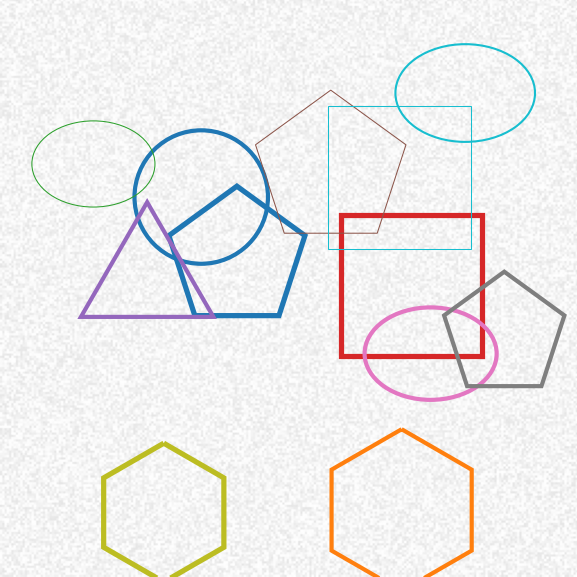[{"shape": "pentagon", "thickness": 2.5, "radius": 0.62, "center": [0.41, 0.553]}, {"shape": "circle", "thickness": 2, "radius": 0.58, "center": [0.348, 0.658]}, {"shape": "hexagon", "thickness": 2, "radius": 0.7, "center": [0.695, 0.116]}, {"shape": "oval", "thickness": 0.5, "radius": 0.53, "center": [0.162, 0.715]}, {"shape": "square", "thickness": 2.5, "radius": 0.61, "center": [0.713, 0.505]}, {"shape": "triangle", "thickness": 2, "radius": 0.66, "center": [0.255, 0.517]}, {"shape": "pentagon", "thickness": 0.5, "radius": 0.68, "center": [0.573, 0.706]}, {"shape": "oval", "thickness": 2, "radius": 0.57, "center": [0.746, 0.387]}, {"shape": "pentagon", "thickness": 2, "radius": 0.55, "center": [0.873, 0.419]}, {"shape": "hexagon", "thickness": 2.5, "radius": 0.6, "center": [0.284, 0.112]}, {"shape": "square", "thickness": 0.5, "radius": 0.62, "center": [0.692, 0.692]}, {"shape": "oval", "thickness": 1, "radius": 0.6, "center": [0.806, 0.838]}]